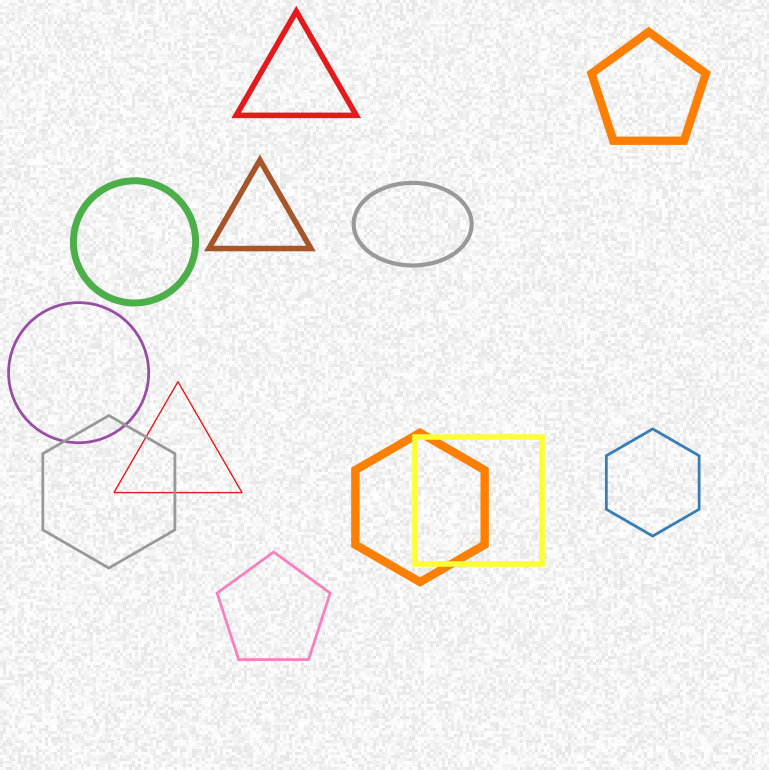[{"shape": "triangle", "thickness": 2, "radius": 0.45, "center": [0.385, 0.895]}, {"shape": "triangle", "thickness": 0.5, "radius": 0.48, "center": [0.231, 0.408]}, {"shape": "hexagon", "thickness": 1, "radius": 0.35, "center": [0.848, 0.373]}, {"shape": "circle", "thickness": 2.5, "radius": 0.4, "center": [0.175, 0.686]}, {"shape": "circle", "thickness": 1, "radius": 0.45, "center": [0.102, 0.516]}, {"shape": "hexagon", "thickness": 3, "radius": 0.48, "center": [0.545, 0.341]}, {"shape": "pentagon", "thickness": 3, "radius": 0.39, "center": [0.842, 0.88]}, {"shape": "square", "thickness": 2, "radius": 0.41, "center": [0.621, 0.35]}, {"shape": "triangle", "thickness": 2, "radius": 0.38, "center": [0.337, 0.716]}, {"shape": "pentagon", "thickness": 1, "radius": 0.39, "center": [0.355, 0.206]}, {"shape": "hexagon", "thickness": 1, "radius": 0.5, "center": [0.141, 0.361]}, {"shape": "oval", "thickness": 1.5, "radius": 0.38, "center": [0.536, 0.709]}]